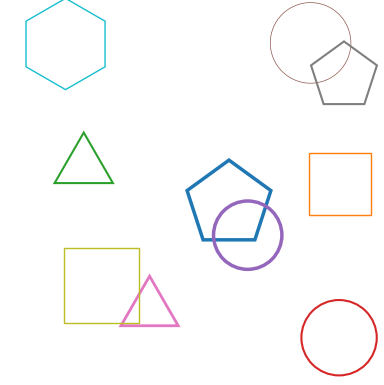[{"shape": "pentagon", "thickness": 2.5, "radius": 0.57, "center": [0.595, 0.47]}, {"shape": "square", "thickness": 1, "radius": 0.4, "center": [0.882, 0.521]}, {"shape": "triangle", "thickness": 1.5, "radius": 0.44, "center": [0.218, 0.568]}, {"shape": "circle", "thickness": 1.5, "radius": 0.49, "center": [0.881, 0.123]}, {"shape": "circle", "thickness": 2.5, "radius": 0.44, "center": [0.643, 0.389]}, {"shape": "circle", "thickness": 0.5, "radius": 0.52, "center": [0.807, 0.889]}, {"shape": "triangle", "thickness": 2, "radius": 0.43, "center": [0.389, 0.197]}, {"shape": "pentagon", "thickness": 1.5, "radius": 0.45, "center": [0.893, 0.802]}, {"shape": "square", "thickness": 1, "radius": 0.49, "center": [0.263, 0.259]}, {"shape": "hexagon", "thickness": 1, "radius": 0.59, "center": [0.17, 0.886]}]